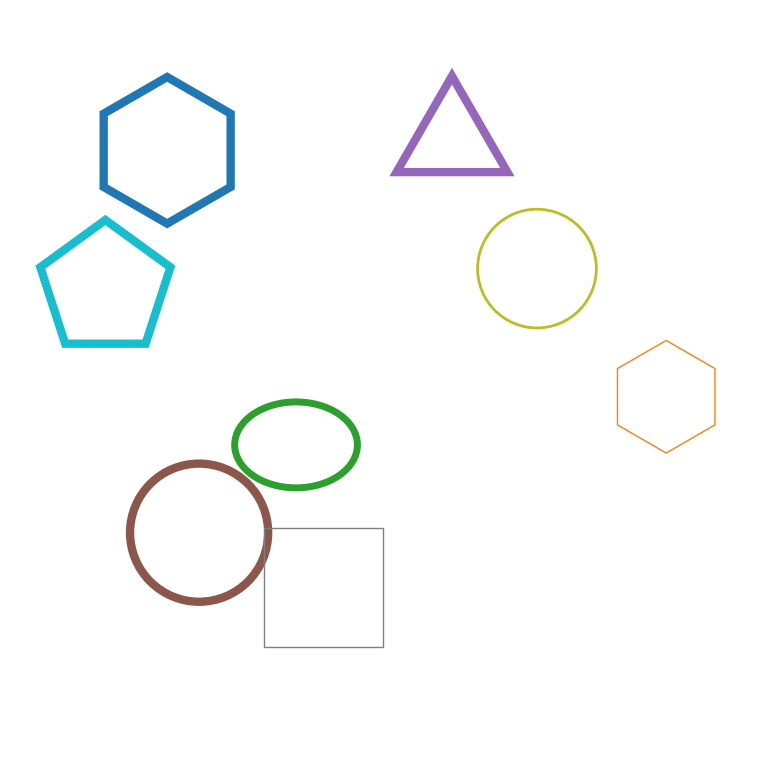[{"shape": "hexagon", "thickness": 3, "radius": 0.48, "center": [0.217, 0.805]}, {"shape": "hexagon", "thickness": 0.5, "radius": 0.37, "center": [0.865, 0.485]}, {"shape": "oval", "thickness": 2.5, "radius": 0.4, "center": [0.384, 0.422]}, {"shape": "triangle", "thickness": 3, "radius": 0.42, "center": [0.587, 0.818]}, {"shape": "circle", "thickness": 3, "radius": 0.45, "center": [0.259, 0.308]}, {"shape": "square", "thickness": 0.5, "radius": 0.39, "center": [0.42, 0.237]}, {"shape": "circle", "thickness": 1, "radius": 0.39, "center": [0.697, 0.651]}, {"shape": "pentagon", "thickness": 3, "radius": 0.44, "center": [0.137, 0.626]}]